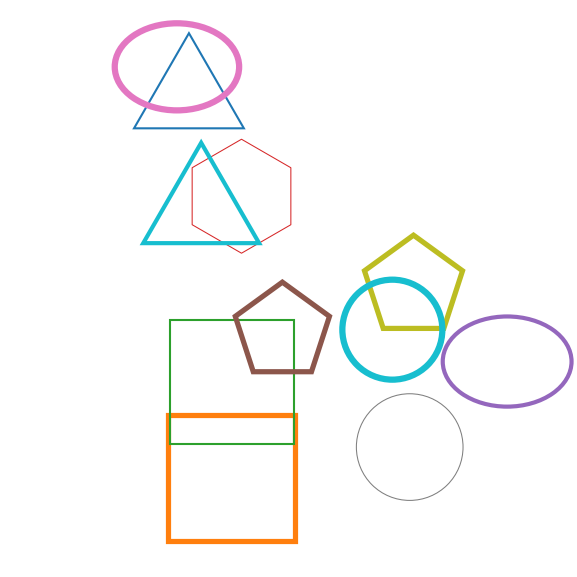[{"shape": "triangle", "thickness": 1, "radius": 0.55, "center": [0.327, 0.832]}, {"shape": "square", "thickness": 2.5, "radius": 0.55, "center": [0.401, 0.171]}, {"shape": "square", "thickness": 1, "radius": 0.54, "center": [0.402, 0.338]}, {"shape": "hexagon", "thickness": 0.5, "radius": 0.49, "center": [0.418, 0.659]}, {"shape": "oval", "thickness": 2, "radius": 0.56, "center": [0.878, 0.373]}, {"shape": "pentagon", "thickness": 2.5, "radius": 0.43, "center": [0.489, 0.425]}, {"shape": "oval", "thickness": 3, "radius": 0.54, "center": [0.306, 0.883]}, {"shape": "circle", "thickness": 0.5, "radius": 0.46, "center": [0.709, 0.225]}, {"shape": "pentagon", "thickness": 2.5, "radius": 0.45, "center": [0.716, 0.503]}, {"shape": "triangle", "thickness": 2, "radius": 0.58, "center": [0.348, 0.636]}, {"shape": "circle", "thickness": 3, "radius": 0.43, "center": [0.679, 0.428]}]